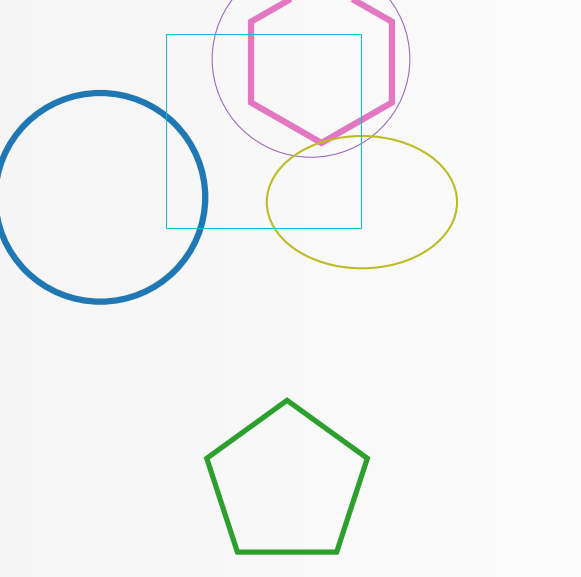[{"shape": "circle", "thickness": 3, "radius": 0.9, "center": [0.172, 0.657]}, {"shape": "pentagon", "thickness": 2.5, "radius": 0.73, "center": [0.494, 0.161]}, {"shape": "circle", "thickness": 0.5, "radius": 0.85, "center": [0.535, 0.897]}, {"shape": "hexagon", "thickness": 3, "radius": 0.7, "center": [0.553, 0.892]}, {"shape": "oval", "thickness": 1, "radius": 0.82, "center": [0.623, 0.649]}, {"shape": "square", "thickness": 0.5, "radius": 0.84, "center": [0.453, 0.772]}]